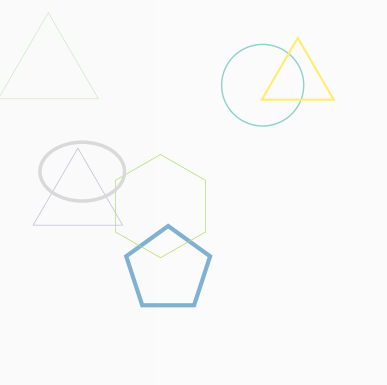[{"shape": "circle", "thickness": 1, "radius": 0.53, "center": [0.678, 0.779]}, {"shape": "triangle", "thickness": 0.5, "radius": 0.67, "center": [0.201, 0.482]}, {"shape": "pentagon", "thickness": 3, "radius": 0.57, "center": [0.434, 0.299]}, {"shape": "hexagon", "thickness": 0.5, "radius": 0.67, "center": [0.414, 0.465]}, {"shape": "oval", "thickness": 2.5, "radius": 0.55, "center": [0.212, 0.554]}, {"shape": "triangle", "thickness": 0.5, "radius": 0.75, "center": [0.125, 0.818]}, {"shape": "triangle", "thickness": 1.5, "radius": 0.54, "center": [0.768, 0.795]}]